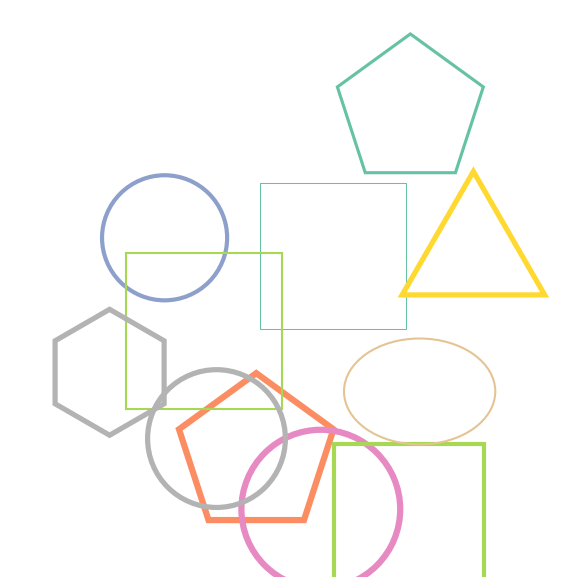[{"shape": "pentagon", "thickness": 1.5, "radius": 0.66, "center": [0.711, 0.808]}, {"shape": "square", "thickness": 0.5, "radius": 0.63, "center": [0.577, 0.556]}, {"shape": "pentagon", "thickness": 3, "radius": 0.7, "center": [0.444, 0.212]}, {"shape": "circle", "thickness": 2, "radius": 0.54, "center": [0.285, 0.587]}, {"shape": "circle", "thickness": 3, "radius": 0.69, "center": [0.556, 0.117]}, {"shape": "square", "thickness": 2, "radius": 0.65, "center": [0.708, 0.1]}, {"shape": "square", "thickness": 1, "radius": 0.68, "center": [0.354, 0.425]}, {"shape": "triangle", "thickness": 2.5, "radius": 0.71, "center": [0.82, 0.56]}, {"shape": "oval", "thickness": 1, "radius": 0.65, "center": [0.727, 0.321]}, {"shape": "circle", "thickness": 2.5, "radius": 0.6, "center": [0.375, 0.24]}, {"shape": "hexagon", "thickness": 2.5, "radius": 0.54, "center": [0.19, 0.354]}]